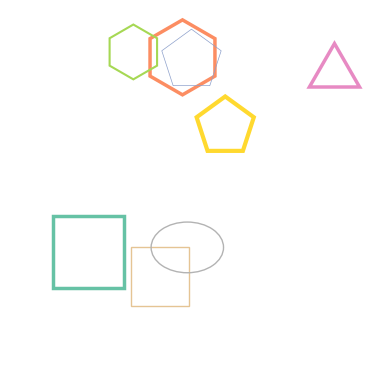[{"shape": "square", "thickness": 2.5, "radius": 0.46, "center": [0.23, 0.345]}, {"shape": "hexagon", "thickness": 2.5, "radius": 0.49, "center": [0.474, 0.851]}, {"shape": "pentagon", "thickness": 0.5, "radius": 0.41, "center": [0.497, 0.843]}, {"shape": "triangle", "thickness": 2.5, "radius": 0.38, "center": [0.869, 0.812]}, {"shape": "hexagon", "thickness": 1.5, "radius": 0.36, "center": [0.346, 0.865]}, {"shape": "pentagon", "thickness": 3, "radius": 0.39, "center": [0.585, 0.671]}, {"shape": "square", "thickness": 1, "radius": 0.38, "center": [0.416, 0.281]}, {"shape": "oval", "thickness": 1, "radius": 0.47, "center": [0.487, 0.357]}]